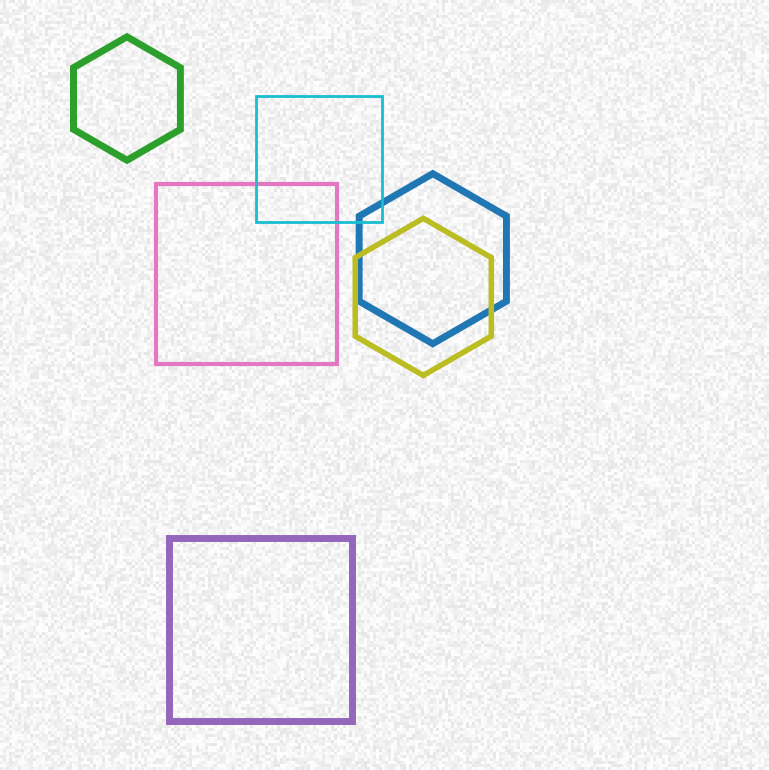[{"shape": "hexagon", "thickness": 2.5, "radius": 0.55, "center": [0.562, 0.664]}, {"shape": "hexagon", "thickness": 2.5, "radius": 0.4, "center": [0.165, 0.872]}, {"shape": "square", "thickness": 2.5, "radius": 0.59, "center": [0.339, 0.183]}, {"shape": "square", "thickness": 1.5, "radius": 0.59, "center": [0.32, 0.644]}, {"shape": "hexagon", "thickness": 2, "radius": 0.51, "center": [0.55, 0.614]}, {"shape": "square", "thickness": 1, "radius": 0.41, "center": [0.414, 0.793]}]